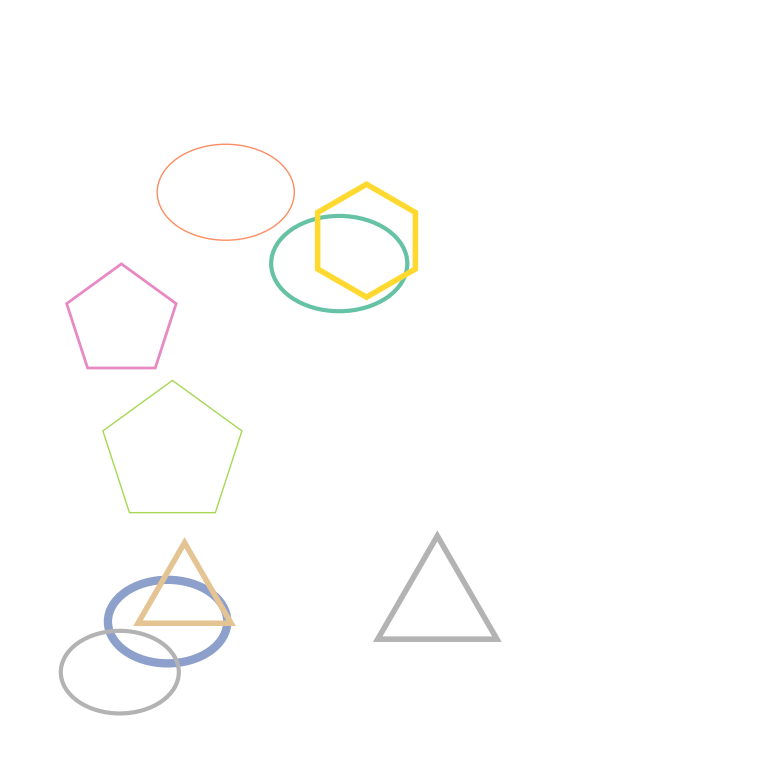[{"shape": "oval", "thickness": 1.5, "radius": 0.44, "center": [0.441, 0.658]}, {"shape": "oval", "thickness": 0.5, "radius": 0.45, "center": [0.293, 0.75]}, {"shape": "oval", "thickness": 3, "radius": 0.39, "center": [0.218, 0.193]}, {"shape": "pentagon", "thickness": 1, "radius": 0.37, "center": [0.158, 0.583]}, {"shape": "pentagon", "thickness": 0.5, "radius": 0.47, "center": [0.224, 0.411]}, {"shape": "hexagon", "thickness": 2, "radius": 0.37, "center": [0.476, 0.687]}, {"shape": "triangle", "thickness": 2, "radius": 0.35, "center": [0.24, 0.225]}, {"shape": "triangle", "thickness": 2, "radius": 0.45, "center": [0.568, 0.215]}, {"shape": "oval", "thickness": 1.5, "radius": 0.38, "center": [0.156, 0.127]}]